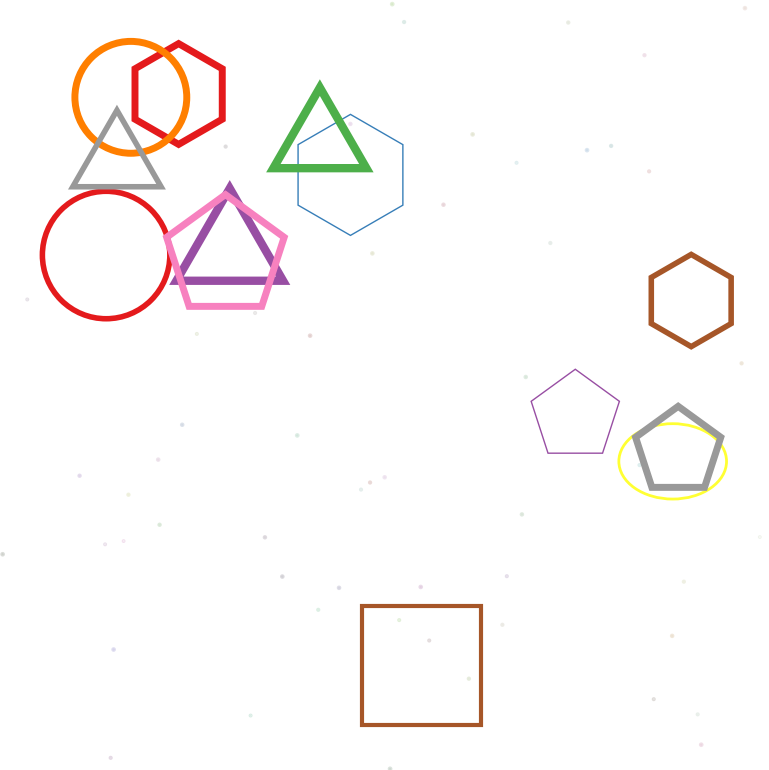[{"shape": "hexagon", "thickness": 2.5, "radius": 0.33, "center": [0.232, 0.878]}, {"shape": "circle", "thickness": 2, "radius": 0.41, "center": [0.138, 0.669]}, {"shape": "hexagon", "thickness": 0.5, "radius": 0.39, "center": [0.455, 0.773]}, {"shape": "triangle", "thickness": 3, "radius": 0.35, "center": [0.415, 0.816]}, {"shape": "triangle", "thickness": 3, "radius": 0.4, "center": [0.298, 0.675]}, {"shape": "pentagon", "thickness": 0.5, "radius": 0.3, "center": [0.747, 0.46]}, {"shape": "circle", "thickness": 2.5, "radius": 0.36, "center": [0.17, 0.874]}, {"shape": "oval", "thickness": 1, "radius": 0.35, "center": [0.874, 0.401]}, {"shape": "hexagon", "thickness": 2, "radius": 0.3, "center": [0.898, 0.61]}, {"shape": "square", "thickness": 1.5, "radius": 0.39, "center": [0.547, 0.136]}, {"shape": "pentagon", "thickness": 2.5, "radius": 0.4, "center": [0.293, 0.667]}, {"shape": "pentagon", "thickness": 2.5, "radius": 0.29, "center": [0.881, 0.414]}, {"shape": "triangle", "thickness": 2, "radius": 0.33, "center": [0.152, 0.791]}]